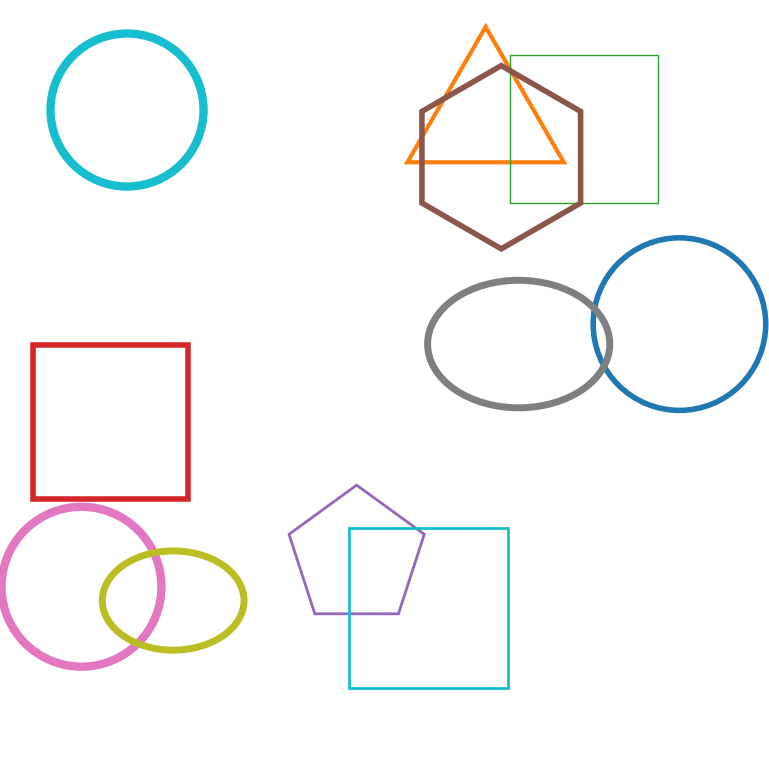[{"shape": "circle", "thickness": 2, "radius": 0.56, "center": [0.882, 0.579]}, {"shape": "triangle", "thickness": 1.5, "radius": 0.59, "center": [0.631, 0.848]}, {"shape": "square", "thickness": 0.5, "radius": 0.48, "center": [0.759, 0.832]}, {"shape": "square", "thickness": 2, "radius": 0.5, "center": [0.144, 0.452]}, {"shape": "pentagon", "thickness": 1, "radius": 0.46, "center": [0.463, 0.278]}, {"shape": "hexagon", "thickness": 2, "radius": 0.59, "center": [0.651, 0.796]}, {"shape": "circle", "thickness": 3, "radius": 0.52, "center": [0.106, 0.238]}, {"shape": "oval", "thickness": 2.5, "radius": 0.59, "center": [0.674, 0.553]}, {"shape": "oval", "thickness": 2.5, "radius": 0.46, "center": [0.225, 0.22]}, {"shape": "circle", "thickness": 3, "radius": 0.5, "center": [0.165, 0.857]}, {"shape": "square", "thickness": 1, "radius": 0.52, "center": [0.557, 0.211]}]